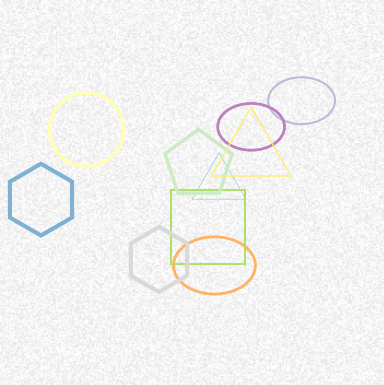[{"shape": "triangle", "thickness": 0.5, "radius": 0.4, "center": [0.569, 0.523]}, {"shape": "circle", "thickness": 2.5, "radius": 0.48, "center": [0.225, 0.663]}, {"shape": "oval", "thickness": 1.5, "radius": 0.43, "center": [0.783, 0.739]}, {"shape": "hexagon", "thickness": 3, "radius": 0.47, "center": [0.106, 0.481]}, {"shape": "oval", "thickness": 2, "radius": 0.53, "center": [0.557, 0.311]}, {"shape": "square", "thickness": 1.5, "radius": 0.48, "center": [0.541, 0.41]}, {"shape": "hexagon", "thickness": 3, "radius": 0.42, "center": [0.413, 0.326]}, {"shape": "oval", "thickness": 2, "radius": 0.43, "center": [0.652, 0.671]}, {"shape": "pentagon", "thickness": 2.5, "radius": 0.46, "center": [0.516, 0.572]}, {"shape": "triangle", "thickness": 1, "radius": 0.6, "center": [0.652, 0.603]}]